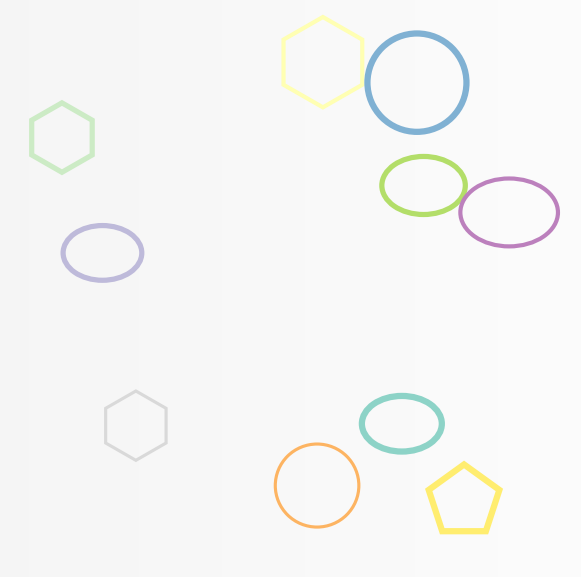[{"shape": "oval", "thickness": 3, "radius": 0.34, "center": [0.691, 0.265]}, {"shape": "hexagon", "thickness": 2, "radius": 0.39, "center": [0.556, 0.891]}, {"shape": "oval", "thickness": 2.5, "radius": 0.34, "center": [0.176, 0.561]}, {"shape": "circle", "thickness": 3, "radius": 0.43, "center": [0.717, 0.856]}, {"shape": "circle", "thickness": 1.5, "radius": 0.36, "center": [0.545, 0.158]}, {"shape": "oval", "thickness": 2.5, "radius": 0.36, "center": [0.729, 0.678]}, {"shape": "hexagon", "thickness": 1.5, "radius": 0.3, "center": [0.234, 0.262]}, {"shape": "oval", "thickness": 2, "radius": 0.42, "center": [0.876, 0.631]}, {"shape": "hexagon", "thickness": 2.5, "radius": 0.3, "center": [0.107, 0.761]}, {"shape": "pentagon", "thickness": 3, "radius": 0.32, "center": [0.798, 0.131]}]